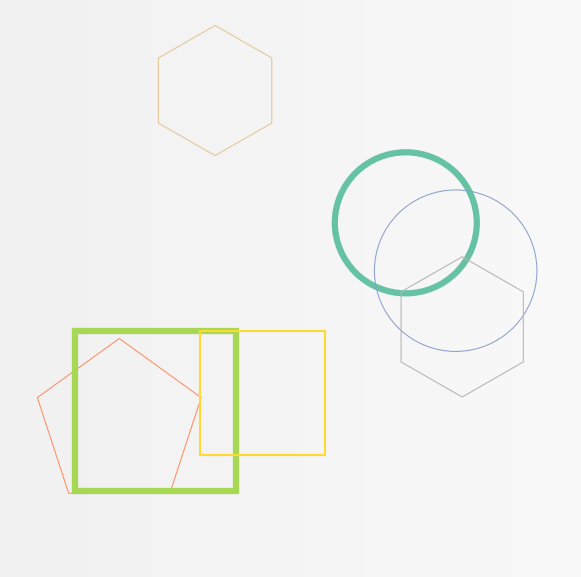[{"shape": "circle", "thickness": 3, "radius": 0.61, "center": [0.698, 0.613]}, {"shape": "pentagon", "thickness": 0.5, "radius": 0.74, "center": [0.205, 0.265]}, {"shape": "circle", "thickness": 0.5, "radius": 0.7, "center": [0.784, 0.53]}, {"shape": "square", "thickness": 3, "radius": 0.69, "center": [0.267, 0.287]}, {"shape": "square", "thickness": 1, "radius": 0.54, "center": [0.452, 0.319]}, {"shape": "hexagon", "thickness": 0.5, "radius": 0.56, "center": [0.37, 0.842]}, {"shape": "hexagon", "thickness": 0.5, "radius": 0.61, "center": [0.795, 0.433]}]